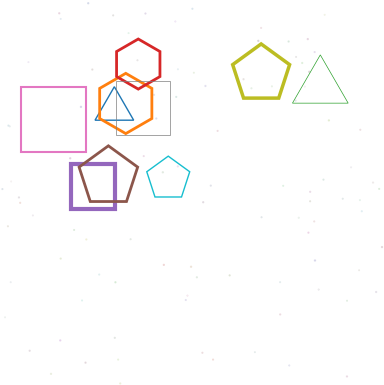[{"shape": "triangle", "thickness": 1, "radius": 0.29, "center": [0.297, 0.717]}, {"shape": "hexagon", "thickness": 2, "radius": 0.39, "center": [0.327, 0.731]}, {"shape": "triangle", "thickness": 0.5, "radius": 0.42, "center": [0.832, 0.774]}, {"shape": "hexagon", "thickness": 2, "radius": 0.33, "center": [0.359, 0.834]}, {"shape": "square", "thickness": 3, "radius": 0.29, "center": [0.242, 0.516]}, {"shape": "pentagon", "thickness": 2, "radius": 0.4, "center": [0.282, 0.541]}, {"shape": "square", "thickness": 1.5, "radius": 0.42, "center": [0.139, 0.69]}, {"shape": "square", "thickness": 0.5, "radius": 0.35, "center": [0.371, 0.72]}, {"shape": "pentagon", "thickness": 2.5, "radius": 0.39, "center": [0.678, 0.808]}, {"shape": "pentagon", "thickness": 1, "radius": 0.29, "center": [0.437, 0.536]}]